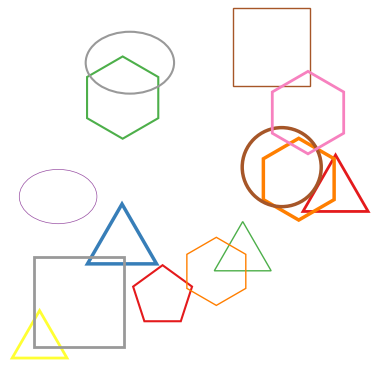[{"shape": "triangle", "thickness": 2, "radius": 0.49, "center": [0.872, 0.5]}, {"shape": "pentagon", "thickness": 1.5, "radius": 0.4, "center": [0.422, 0.231]}, {"shape": "triangle", "thickness": 2.5, "radius": 0.52, "center": [0.317, 0.366]}, {"shape": "hexagon", "thickness": 1.5, "radius": 0.53, "center": [0.319, 0.747]}, {"shape": "triangle", "thickness": 1, "radius": 0.43, "center": [0.63, 0.339]}, {"shape": "oval", "thickness": 0.5, "radius": 0.5, "center": [0.151, 0.489]}, {"shape": "hexagon", "thickness": 1, "radius": 0.44, "center": [0.562, 0.295]}, {"shape": "hexagon", "thickness": 2.5, "radius": 0.53, "center": [0.776, 0.535]}, {"shape": "triangle", "thickness": 2, "radius": 0.41, "center": [0.103, 0.111]}, {"shape": "square", "thickness": 1, "radius": 0.5, "center": [0.705, 0.878]}, {"shape": "circle", "thickness": 2.5, "radius": 0.51, "center": [0.732, 0.566]}, {"shape": "hexagon", "thickness": 2, "radius": 0.54, "center": [0.8, 0.708]}, {"shape": "oval", "thickness": 1.5, "radius": 0.57, "center": [0.337, 0.837]}, {"shape": "square", "thickness": 2, "radius": 0.59, "center": [0.205, 0.216]}]